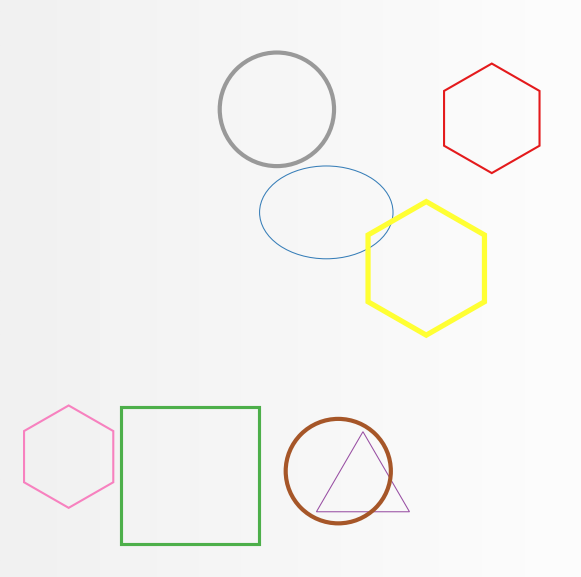[{"shape": "hexagon", "thickness": 1, "radius": 0.47, "center": [0.846, 0.794]}, {"shape": "oval", "thickness": 0.5, "radius": 0.57, "center": [0.561, 0.631]}, {"shape": "square", "thickness": 1.5, "radius": 0.59, "center": [0.326, 0.175]}, {"shape": "triangle", "thickness": 0.5, "radius": 0.46, "center": [0.624, 0.159]}, {"shape": "hexagon", "thickness": 2.5, "radius": 0.58, "center": [0.733, 0.534]}, {"shape": "circle", "thickness": 2, "radius": 0.45, "center": [0.582, 0.183]}, {"shape": "hexagon", "thickness": 1, "radius": 0.44, "center": [0.118, 0.208]}, {"shape": "circle", "thickness": 2, "radius": 0.49, "center": [0.476, 0.81]}]